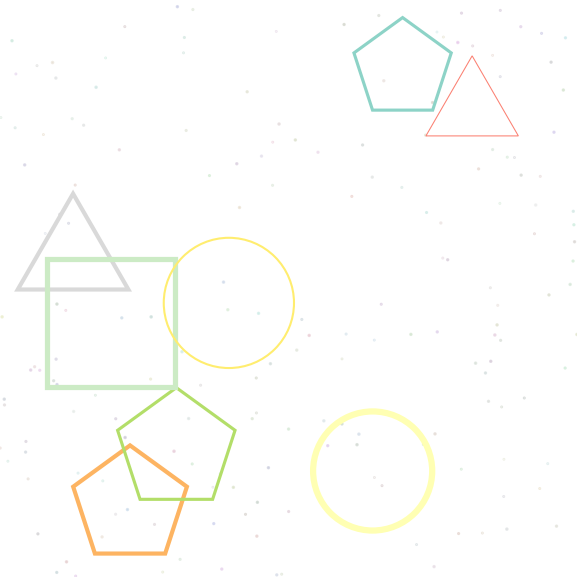[{"shape": "pentagon", "thickness": 1.5, "radius": 0.44, "center": [0.697, 0.88]}, {"shape": "circle", "thickness": 3, "radius": 0.52, "center": [0.645, 0.184]}, {"shape": "triangle", "thickness": 0.5, "radius": 0.46, "center": [0.818, 0.81]}, {"shape": "pentagon", "thickness": 2, "radius": 0.52, "center": [0.225, 0.124]}, {"shape": "pentagon", "thickness": 1.5, "radius": 0.53, "center": [0.305, 0.221]}, {"shape": "triangle", "thickness": 2, "radius": 0.55, "center": [0.127, 0.553]}, {"shape": "square", "thickness": 2.5, "radius": 0.55, "center": [0.192, 0.439]}, {"shape": "circle", "thickness": 1, "radius": 0.56, "center": [0.396, 0.475]}]